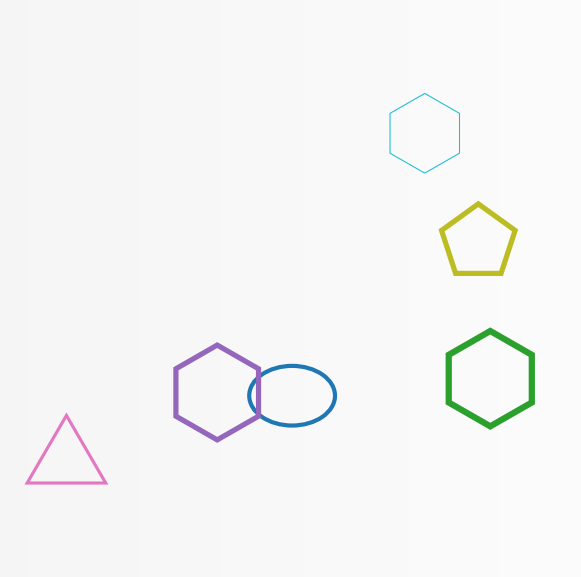[{"shape": "oval", "thickness": 2, "radius": 0.37, "center": [0.503, 0.314]}, {"shape": "hexagon", "thickness": 3, "radius": 0.41, "center": [0.843, 0.343]}, {"shape": "hexagon", "thickness": 2.5, "radius": 0.41, "center": [0.374, 0.32]}, {"shape": "triangle", "thickness": 1.5, "radius": 0.39, "center": [0.114, 0.202]}, {"shape": "pentagon", "thickness": 2.5, "radius": 0.33, "center": [0.823, 0.58]}, {"shape": "hexagon", "thickness": 0.5, "radius": 0.35, "center": [0.731, 0.768]}]